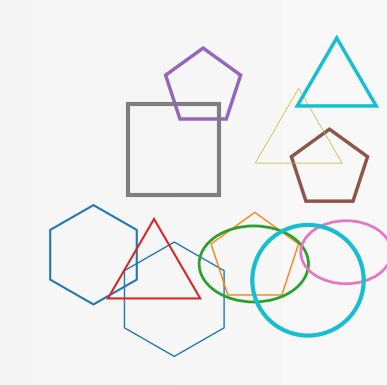[{"shape": "hexagon", "thickness": 1.5, "radius": 0.64, "center": [0.241, 0.338]}, {"shape": "hexagon", "thickness": 1, "radius": 0.74, "center": [0.45, 0.223]}, {"shape": "pentagon", "thickness": 1, "radius": 0.59, "center": [0.658, 0.33]}, {"shape": "oval", "thickness": 2, "radius": 0.71, "center": [0.655, 0.314]}, {"shape": "triangle", "thickness": 1.5, "radius": 0.69, "center": [0.398, 0.294]}, {"shape": "pentagon", "thickness": 2.5, "radius": 0.51, "center": [0.524, 0.773]}, {"shape": "pentagon", "thickness": 2.5, "radius": 0.52, "center": [0.85, 0.561]}, {"shape": "oval", "thickness": 2, "radius": 0.58, "center": [0.893, 0.345]}, {"shape": "square", "thickness": 3, "radius": 0.59, "center": [0.449, 0.612]}, {"shape": "triangle", "thickness": 0.5, "radius": 0.65, "center": [0.771, 0.641]}, {"shape": "circle", "thickness": 3, "radius": 0.72, "center": [0.795, 0.272]}, {"shape": "triangle", "thickness": 2.5, "radius": 0.59, "center": [0.869, 0.784]}]